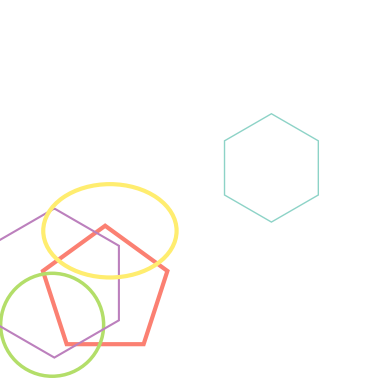[{"shape": "hexagon", "thickness": 1, "radius": 0.7, "center": [0.705, 0.564]}, {"shape": "pentagon", "thickness": 3, "radius": 0.85, "center": [0.273, 0.244]}, {"shape": "circle", "thickness": 2.5, "radius": 0.67, "center": [0.135, 0.156]}, {"shape": "hexagon", "thickness": 1.5, "radius": 0.97, "center": [0.141, 0.265]}, {"shape": "oval", "thickness": 3, "radius": 0.87, "center": [0.286, 0.4]}]